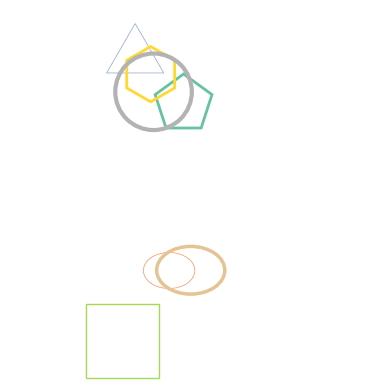[{"shape": "pentagon", "thickness": 2, "radius": 0.39, "center": [0.477, 0.73]}, {"shape": "oval", "thickness": 0.5, "radius": 0.33, "center": [0.439, 0.297]}, {"shape": "triangle", "thickness": 0.5, "radius": 0.43, "center": [0.351, 0.853]}, {"shape": "square", "thickness": 1, "radius": 0.48, "center": [0.318, 0.114]}, {"shape": "hexagon", "thickness": 2, "radius": 0.36, "center": [0.391, 0.807]}, {"shape": "oval", "thickness": 2.5, "radius": 0.44, "center": [0.495, 0.298]}, {"shape": "circle", "thickness": 3, "radius": 0.5, "center": [0.399, 0.762]}]